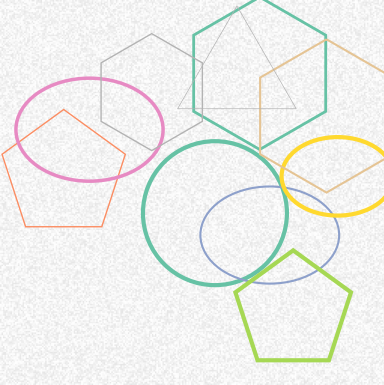[{"shape": "hexagon", "thickness": 2, "radius": 0.99, "center": [0.675, 0.81]}, {"shape": "circle", "thickness": 3, "radius": 0.93, "center": [0.558, 0.446]}, {"shape": "pentagon", "thickness": 1, "radius": 0.84, "center": [0.165, 0.547]}, {"shape": "oval", "thickness": 1.5, "radius": 0.9, "center": [0.701, 0.389]}, {"shape": "oval", "thickness": 2.5, "radius": 0.96, "center": [0.233, 0.663]}, {"shape": "pentagon", "thickness": 3, "radius": 0.79, "center": [0.762, 0.192]}, {"shape": "oval", "thickness": 3, "radius": 0.73, "center": [0.877, 0.542]}, {"shape": "hexagon", "thickness": 1.5, "radius": 1.0, "center": [0.848, 0.699]}, {"shape": "triangle", "thickness": 0.5, "radius": 0.89, "center": [0.615, 0.807]}, {"shape": "hexagon", "thickness": 1, "radius": 0.76, "center": [0.394, 0.761]}]